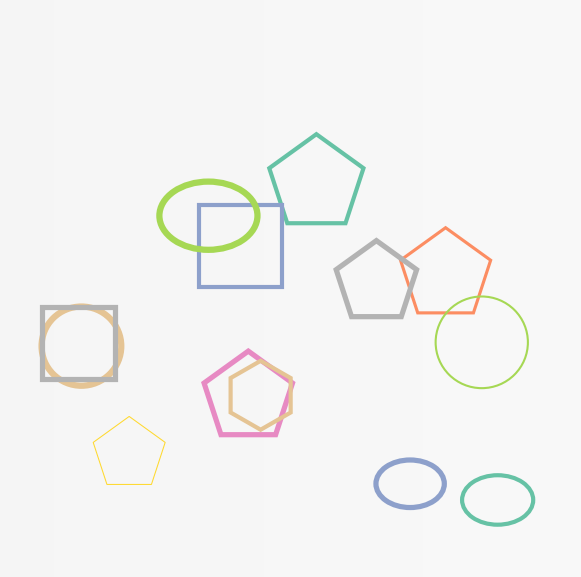[{"shape": "pentagon", "thickness": 2, "radius": 0.43, "center": [0.544, 0.682]}, {"shape": "oval", "thickness": 2, "radius": 0.31, "center": [0.856, 0.133]}, {"shape": "pentagon", "thickness": 1.5, "radius": 0.41, "center": [0.767, 0.523]}, {"shape": "oval", "thickness": 2.5, "radius": 0.29, "center": [0.706, 0.161]}, {"shape": "square", "thickness": 2, "radius": 0.35, "center": [0.414, 0.573]}, {"shape": "pentagon", "thickness": 2.5, "radius": 0.4, "center": [0.427, 0.311]}, {"shape": "circle", "thickness": 1, "radius": 0.4, "center": [0.829, 0.406]}, {"shape": "oval", "thickness": 3, "radius": 0.42, "center": [0.359, 0.626]}, {"shape": "pentagon", "thickness": 0.5, "radius": 0.33, "center": [0.222, 0.213]}, {"shape": "hexagon", "thickness": 2, "radius": 0.3, "center": [0.448, 0.315]}, {"shape": "circle", "thickness": 3, "radius": 0.34, "center": [0.14, 0.4]}, {"shape": "square", "thickness": 2.5, "radius": 0.32, "center": [0.135, 0.405]}, {"shape": "pentagon", "thickness": 2.5, "radius": 0.36, "center": [0.648, 0.51]}]